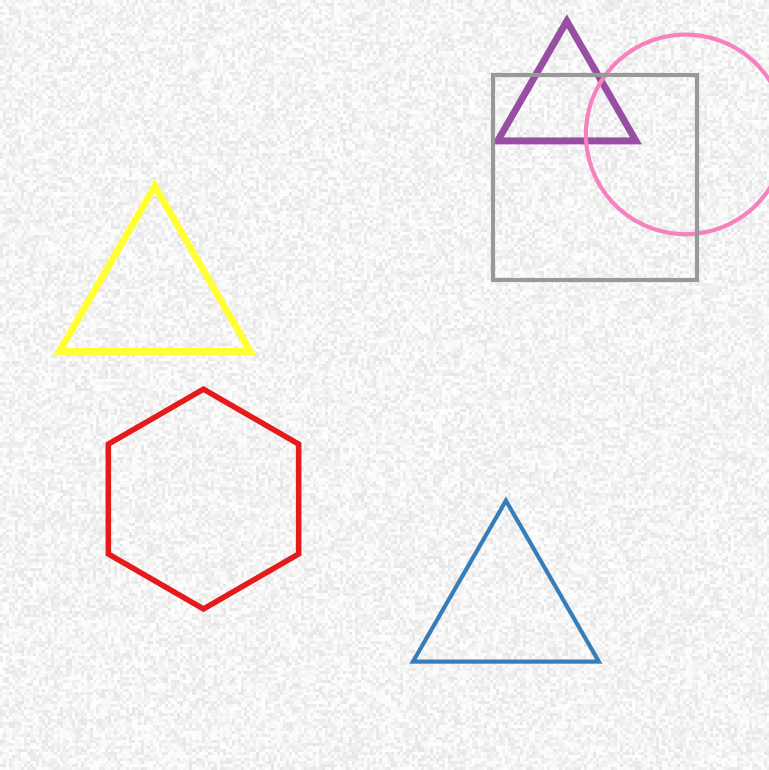[{"shape": "hexagon", "thickness": 2, "radius": 0.71, "center": [0.264, 0.352]}, {"shape": "triangle", "thickness": 1.5, "radius": 0.7, "center": [0.657, 0.21]}, {"shape": "triangle", "thickness": 2.5, "radius": 0.52, "center": [0.736, 0.869]}, {"shape": "triangle", "thickness": 2.5, "radius": 0.72, "center": [0.201, 0.615]}, {"shape": "circle", "thickness": 1.5, "radius": 0.65, "center": [0.89, 0.825]}, {"shape": "square", "thickness": 1.5, "radius": 0.66, "center": [0.773, 0.769]}]